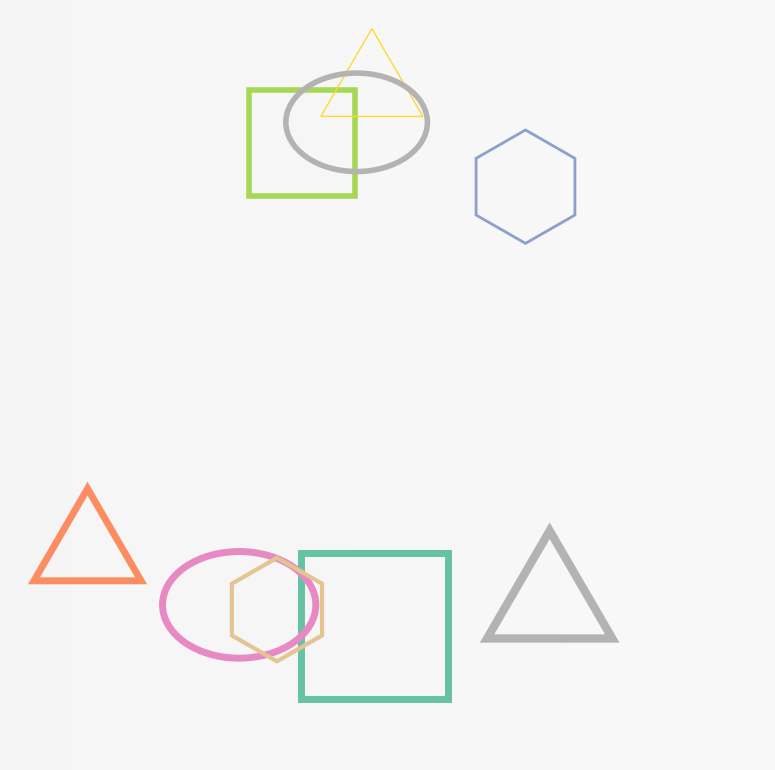[{"shape": "square", "thickness": 2.5, "radius": 0.47, "center": [0.483, 0.187]}, {"shape": "triangle", "thickness": 2.5, "radius": 0.4, "center": [0.113, 0.286]}, {"shape": "hexagon", "thickness": 1, "radius": 0.37, "center": [0.678, 0.758]}, {"shape": "oval", "thickness": 2.5, "radius": 0.49, "center": [0.309, 0.214]}, {"shape": "square", "thickness": 2, "radius": 0.34, "center": [0.389, 0.814]}, {"shape": "triangle", "thickness": 0.5, "radius": 0.38, "center": [0.48, 0.887]}, {"shape": "hexagon", "thickness": 1.5, "radius": 0.34, "center": [0.357, 0.208]}, {"shape": "triangle", "thickness": 3, "radius": 0.47, "center": [0.709, 0.217]}, {"shape": "oval", "thickness": 2, "radius": 0.46, "center": [0.46, 0.841]}]